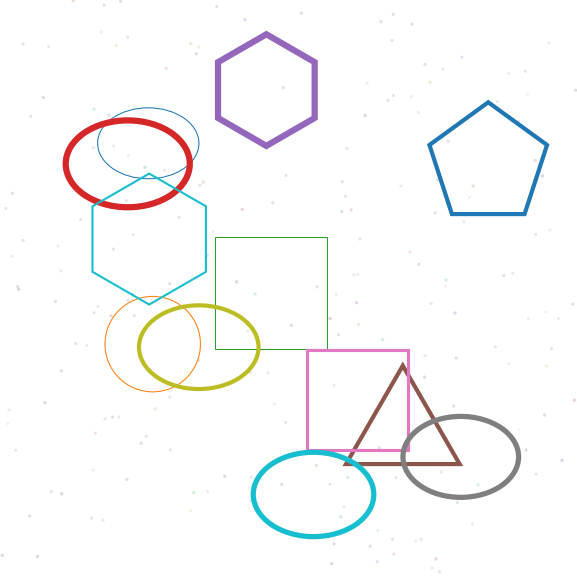[{"shape": "pentagon", "thickness": 2, "radius": 0.54, "center": [0.845, 0.715]}, {"shape": "oval", "thickness": 0.5, "radius": 0.44, "center": [0.257, 0.751]}, {"shape": "circle", "thickness": 0.5, "radius": 0.41, "center": [0.264, 0.403]}, {"shape": "square", "thickness": 0.5, "radius": 0.49, "center": [0.469, 0.492]}, {"shape": "oval", "thickness": 3, "radius": 0.54, "center": [0.221, 0.715]}, {"shape": "hexagon", "thickness": 3, "radius": 0.48, "center": [0.461, 0.843]}, {"shape": "triangle", "thickness": 2, "radius": 0.57, "center": [0.698, 0.252]}, {"shape": "square", "thickness": 1.5, "radius": 0.44, "center": [0.619, 0.307]}, {"shape": "oval", "thickness": 2.5, "radius": 0.5, "center": [0.798, 0.208]}, {"shape": "oval", "thickness": 2, "radius": 0.52, "center": [0.344, 0.398]}, {"shape": "hexagon", "thickness": 1, "radius": 0.57, "center": [0.258, 0.585]}, {"shape": "oval", "thickness": 2.5, "radius": 0.52, "center": [0.543, 0.143]}]